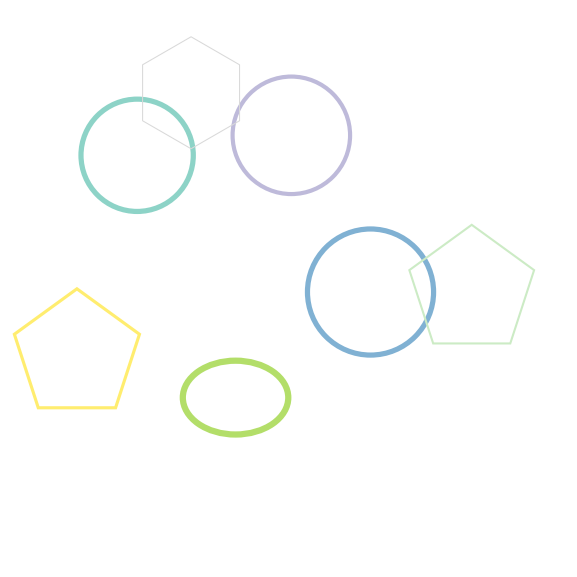[{"shape": "circle", "thickness": 2.5, "radius": 0.49, "center": [0.237, 0.73]}, {"shape": "circle", "thickness": 2, "radius": 0.51, "center": [0.504, 0.765]}, {"shape": "circle", "thickness": 2.5, "radius": 0.55, "center": [0.642, 0.493]}, {"shape": "oval", "thickness": 3, "radius": 0.46, "center": [0.408, 0.311]}, {"shape": "hexagon", "thickness": 0.5, "radius": 0.48, "center": [0.331, 0.838]}, {"shape": "pentagon", "thickness": 1, "radius": 0.57, "center": [0.817, 0.496]}, {"shape": "pentagon", "thickness": 1.5, "radius": 0.57, "center": [0.133, 0.385]}]